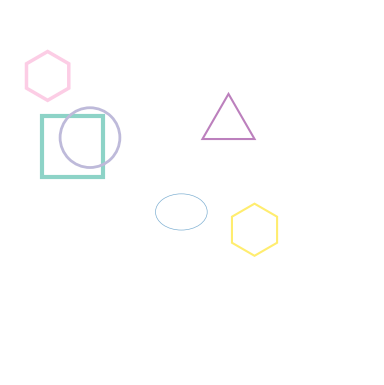[{"shape": "square", "thickness": 3, "radius": 0.4, "center": [0.189, 0.621]}, {"shape": "circle", "thickness": 2, "radius": 0.39, "center": [0.234, 0.643]}, {"shape": "oval", "thickness": 0.5, "radius": 0.34, "center": [0.471, 0.449]}, {"shape": "hexagon", "thickness": 2.5, "radius": 0.32, "center": [0.124, 0.803]}, {"shape": "triangle", "thickness": 1.5, "radius": 0.39, "center": [0.594, 0.678]}, {"shape": "hexagon", "thickness": 1.5, "radius": 0.34, "center": [0.661, 0.403]}]